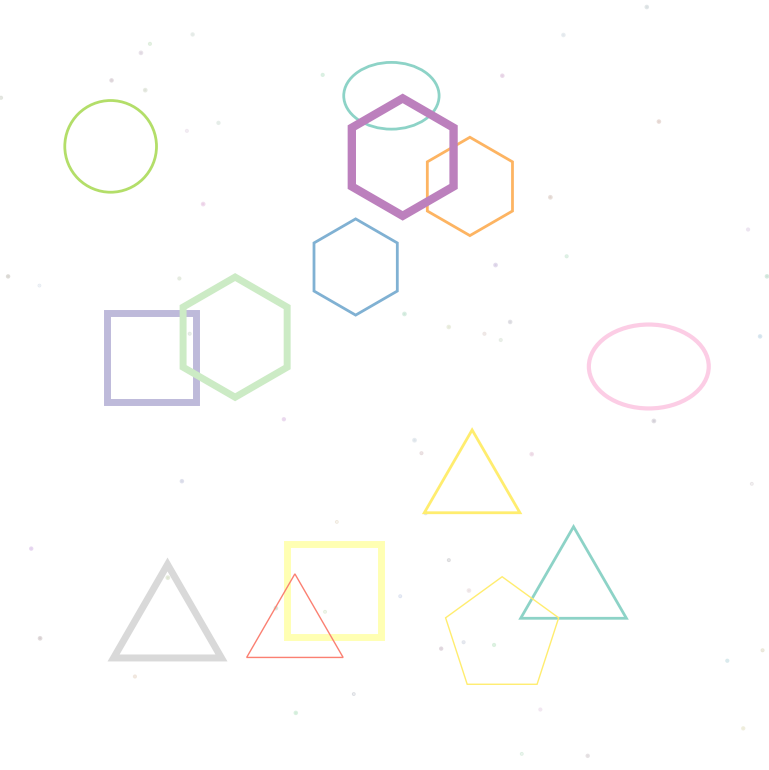[{"shape": "triangle", "thickness": 1, "radius": 0.4, "center": [0.745, 0.237]}, {"shape": "oval", "thickness": 1, "radius": 0.31, "center": [0.508, 0.876]}, {"shape": "square", "thickness": 2.5, "radius": 0.3, "center": [0.434, 0.233]}, {"shape": "square", "thickness": 2.5, "radius": 0.29, "center": [0.197, 0.536]}, {"shape": "triangle", "thickness": 0.5, "radius": 0.36, "center": [0.383, 0.182]}, {"shape": "hexagon", "thickness": 1, "radius": 0.31, "center": [0.462, 0.653]}, {"shape": "hexagon", "thickness": 1, "radius": 0.32, "center": [0.61, 0.758]}, {"shape": "circle", "thickness": 1, "radius": 0.3, "center": [0.144, 0.81]}, {"shape": "oval", "thickness": 1.5, "radius": 0.39, "center": [0.843, 0.524]}, {"shape": "triangle", "thickness": 2.5, "radius": 0.4, "center": [0.218, 0.186]}, {"shape": "hexagon", "thickness": 3, "radius": 0.38, "center": [0.523, 0.796]}, {"shape": "hexagon", "thickness": 2.5, "radius": 0.39, "center": [0.305, 0.562]}, {"shape": "pentagon", "thickness": 0.5, "radius": 0.39, "center": [0.652, 0.174]}, {"shape": "triangle", "thickness": 1, "radius": 0.36, "center": [0.613, 0.37]}]